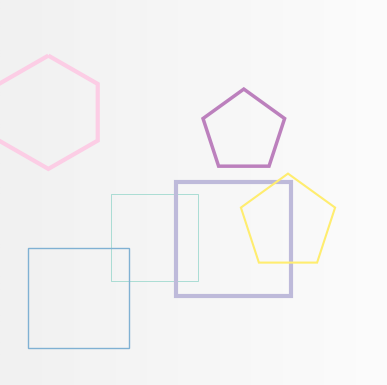[{"shape": "square", "thickness": 0.5, "radius": 0.56, "center": [0.399, 0.383]}, {"shape": "square", "thickness": 3, "radius": 0.74, "center": [0.603, 0.379]}, {"shape": "square", "thickness": 1, "radius": 0.65, "center": [0.203, 0.226]}, {"shape": "hexagon", "thickness": 3, "radius": 0.74, "center": [0.125, 0.708]}, {"shape": "pentagon", "thickness": 2.5, "radius": 0.55, "center": [0.629, 0.658]}, {"shape": "pentagon", "thickness": 1.5, "radius": 0.64, "center": [0.743, 0.421]}]